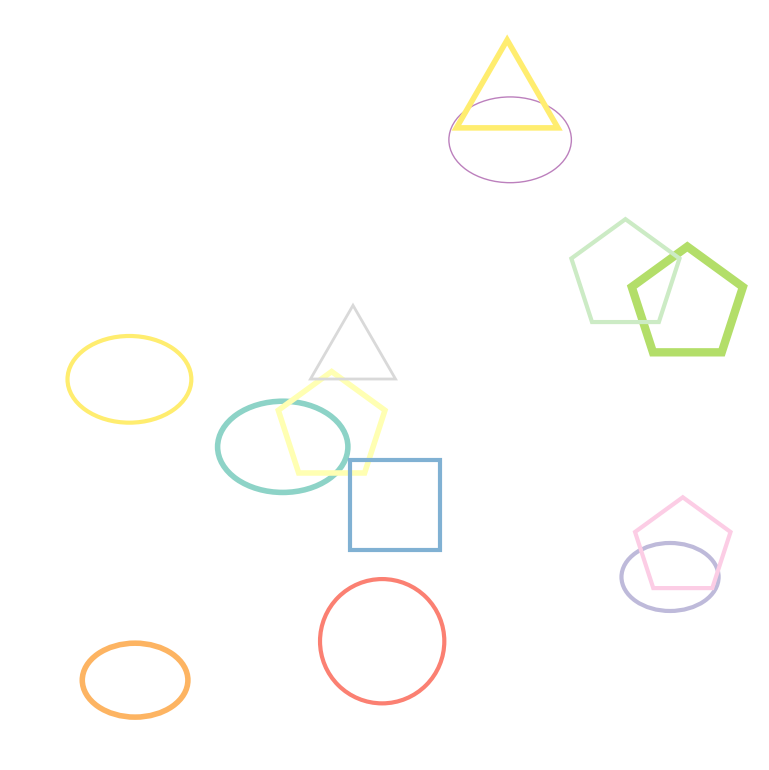[{"shape": "oval", "thickness": 2, "radius": 0.42, "center": [0.367, 0.42]}, {"shape": "pentagon", "thickness": 2, "radius": 0.36, "center": [0.431, 0.445]}, {"shape": "oval", "thickness": 1.5, "radius": 0.32, "center": [0.87, 0.251]}, {"shape": "circle", "thickness": 1.5, "radius": 0.4, "center": [0.496, 0.167]}, {"shape": "square", "thickness": 1.5, "radius": 0.29, "center": [0.513, 0.344]}, {"shape": "oval", "thickness": 2, "radius": 0.34, "center": [0.175, 0.117]}, {"shape": "pentagon", "thickness": 3, "radius": 0.38, "center": [0.893, 0.604]}, {"shape": "pentagon", "thickness": 1.5, "radius": 0.33, "center": [0.887, 0.289]}, {"shape": "triangle", "thickness": 1, "radius": 0.32, "center": [0.458, 0.54]}, {"shape": "oval", "thickness": 0.5, "radius": 0.4, "center": [0.663, 0.818]}, {"shape": "pentagon", "thickness": 1.5, "radius": 0.37, "center": [0.812, 0.642]}, {"shape": "oval", "thickness": 1.5, "radius": 0.4, "center": [0.168, 0.507]}, {"shape": "triangle", "thickness": 2, "radius": 0.38, "center": [0.659, 0.872]}]